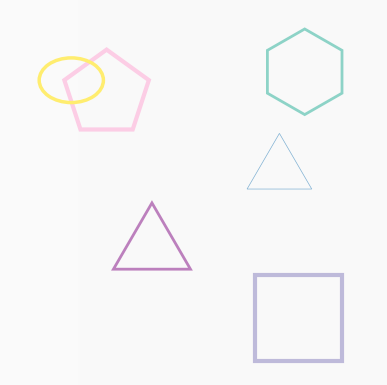[{"shape": "hexagon", "thickness": 2, "radius": 0.56, "center": [0.786, 0.814]}, {"shape": "square", "thickness": 3, "radius": 0.56, "center": [0.769, 0.174]}, {"shape": "triangle", "thickness": 0.5, "radius": 0.48, "center": [0.721, 0.557]}, {"shape": "pentagon", "thickness": 3, "radius": 0.57, "center": [0.275, 0.756]}, {"shape": "triangle", "thickness": 2, "radius": 0.57, "center": [0.392, 0.358]}, {"shape": "oval", "thickness": 2.5, "radius": 0.41, "center": [0.184, 0.792]}]